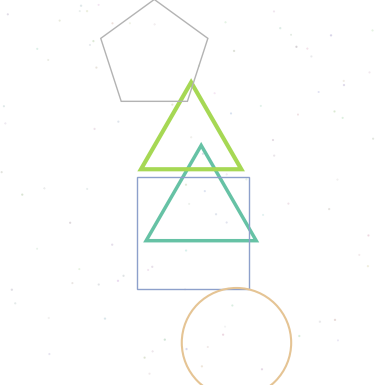[{"shape": "triangle", "thickness": 2.5, "radius": 0.83, "center": [0.523, 0.457]}, {"shape": "square", "thickness": 1, "radius": 0.72, "center": [0.501, 0.395]}, {"shape": "triangle", "thickness": 3, "radius": 0.75, "center": [0.496, 0.636]}, {"shape": "circle", "thickness": 1.5, "radius": 0.71, "center": [0.614, 0.11]}, {"shape": "pentagon", "thickness": 1, "radius": 0.73, "center": [0.401, 0.855]}]